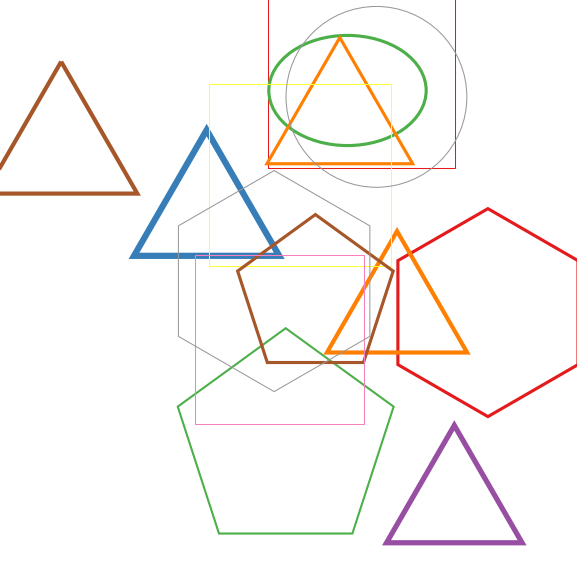[{"shape": "hexagon", "thickness": 1.5, "radius": 0.9, "center": [0.845, 0.458]}, {"shape": "square", "thickness": 0.5, "radius": 0.81, "center": [0.626, 0.87]}, {"shape": "triangle", "thickness": 3, "radius": 0.73, "center": [0.358, 0.629]}, {"shape": "pentagon", "thickness": 1, "radius": 0.98, "center": [0.495, 0.234]}, {"shape": "oval", "thickness": 1.5, "radius": 0.68, "center": [0.602, 0.842]}, {"shape": "triangle", "thickness": 2.5, "radius": 0.68, "center": [0.787, 0.127]}, {"shape": "triangle", "thickness": 1.5, "radius": 0.73, "center": [0.588, 0.788]}, {"shape": "triangle", "thickness": 2, "radius": 0.7, "center": [0.688, 0.459]}, {"shape": "square", "thickness": 0.5, "radius": 0.79, "center": [0.519, 0.695]}, {"shape": "triangle", "thickness": 2, "radius": 0.76, "center": [0.106, 0.74]}, {"shape": "pentagon", "thickness": 1.5, "radius": 0.71, "center": [0.546, 0.486]}, {"shape": "square", "thickness": 0.5, "radius": 0.73, "center": [0.484, 0.412]}, {"shape": "hexagon", "thickness": 0.5, "radius": 0.96, "center": [0.475, 0.512]}, {"shape": "circle", "thickness": 0.5, "radius": 0.78, "center": [0.652, 0.831]}]